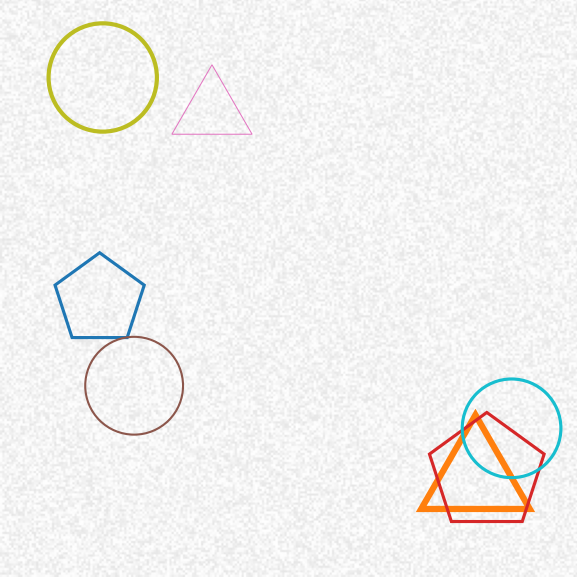[{"shape": "pentagon", "thickness": 1.5, "radius": 0.41, "center": [0.173, 0.48]}, {"shape": "triangle", "thickness": 3, "radius": 0.54, "center": [0.823, 0.172]}, {"shape": "pentagon", "thickness": 1.5, "radius": 0.52, "center": [0.843, 0.181]}, {"shape": "circle", "thickness": 1, "radius": 0.42, "center": [0.232, 0.331]}, {"shape": "triangle", "thickness": 0.5, "radius": 0.4, "center": [0.367, 0.807]}, {"shape": "circle", "thickness": 2, "radius": 0.47, "center": [0.178, 0.865]}, {"shape": "circle", "thickness": 1.5, "radius": 0.43, "center": [0.886, 0.257]}]